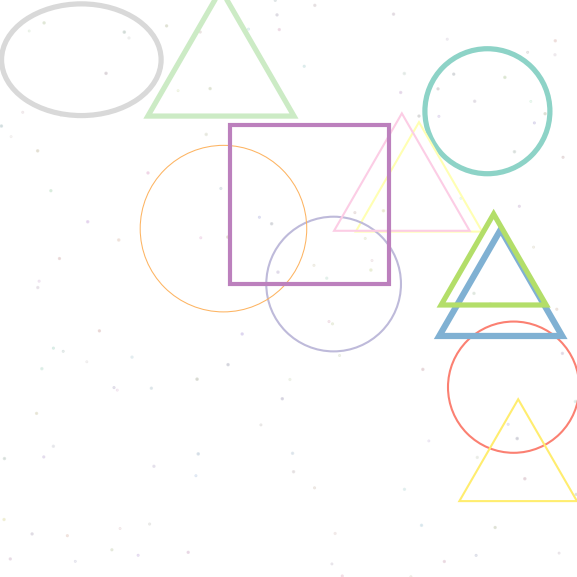[{"shape": "circle", "thickness": 2.5, "radius": 0.54, "center": [0.844, 0.807]}, {"shape": "triangle", "thickness": 1, "radius": 0.63, "center": [0.726, 0.661]}, {"shape": "circle", "thickness": 1, "radius": 0.58, "center": [0.578, 0.507]}, {"shape": "circle", "thickness": 1, "radius": 0.57, "center": [0.889, 0.329]}, {"shape": "triangle", "thickness": 3, "radius": 0.61, "center": [0.867, 0.479]}, {"shape": "circle", "thickness": 0.5, "radius": 0.72, "center": [0.387, 0.603]}, {"shape": "triangle", "thickness": 2.5, "radius": 0.53, "center": [0.855, 0.524]}, {"shape": "triangle", "thickness": 1, "radius": 0.68, "center": [0.696, 0.667]}, {"shape": "oval", "thickness": 2.5, "radius": 0.69, "center": [0.141, 0.896]}, {"shape": "square", "thickness": 2, "radius": 0.69, "center": [0.536, 0.644]}, {"shape": "triangle", "thickness": 2.5, "radius": 0.73, "center": [0.383, 0.871]}, {"shape": "triangle", "thickness": 1, "radius": 0.59, "center": [0.897, 0.19]}]